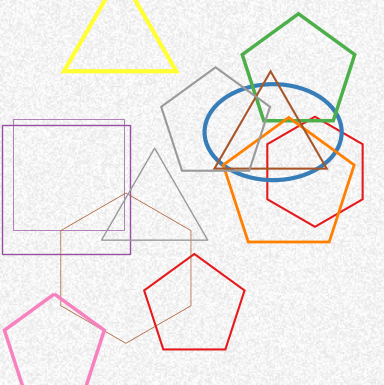[{"shape": "hexagon", "thickness": 1.5, "radius": 0.71, "center": [0.818, 0.554]}, {"shape": "pentagon", "thickness": 1.5, "radius": 0.69, "center": [0.505, 0.203]}, {"shape": "oval", "thickness": 3, "radius": 0.89, "center": [0.709, 0.657]}, {"shape": "pentagon", "thickness": 2.5, "radius": 0.77, "center": [0.775, 0.811]}, {"shape": "square", "thickness": 1, "radius": 0.83, "center": [0.171, 0.508]}, {"shape": "square", "thickness": 0.5, "radius": 0.72, "center": [0.178, 0.547]}, {"shape": "pentagon", "thickness": 2, "radius": 0.89, "center": [0.75, 0.516]}, {"shape": "triangle", "thickness": 3, "radius": 0.84, "center": [0.312, 0.899]}, {"shape": "hexagon", "thickness": 0.5, "radius": 0.98, "center": [0.327, 0.303]}, {"shape": "triangle", "thickness": 1.5, "radius": 0.84, "center": [0.703, 0.646]}, {"shape": "pentagon", "thickness": 2.5, "radius": 0.68, "center": [0.141, 0.1]}, {"shape": "triangle", "thickness": 1, "radius": 0.8, "center": [0.402, 0.456]}, {"shape": "pentagon", "thickness": 1.5, "radius": 0.74, "center": [0.56, 0.677]}]